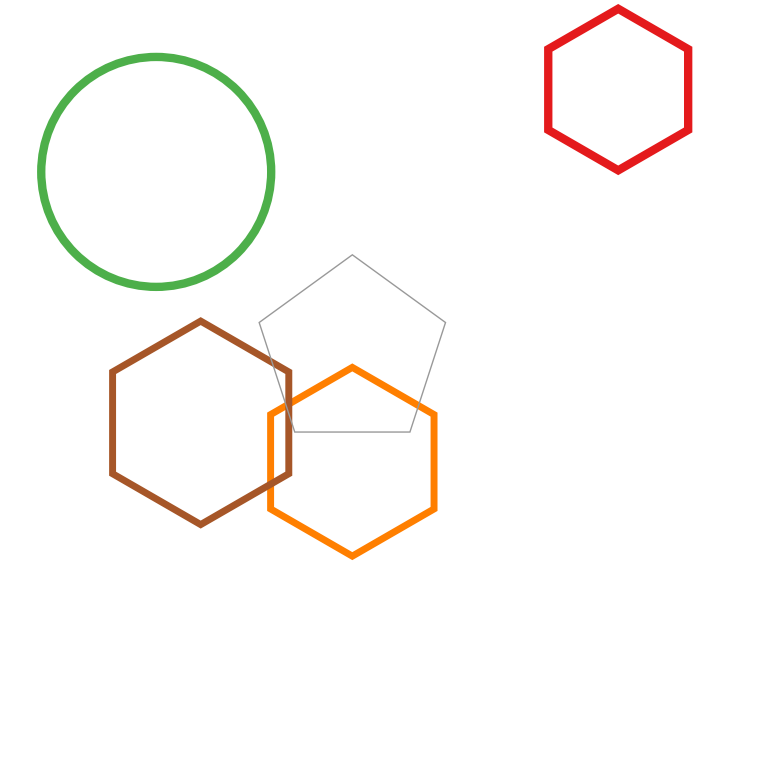[{"shape": "hexagon", "thickness": 3, "radius": 0.52, "center": [0.803, 0.884]}, {"shape": "circle", "thickness": 3, "radius": 0.75, "center": [0.203, 0.777]}, {"shape": "hexagon", "thickness": 2.5, "radius": 0.61, "center": [0.458, 0.4]}, {"shape": "hexagon", "thickness": 2.5, "radius": 0.66, "center": [0.261, 0.451]}, {"shape": "pentagon", "thickness": 0.5, "radius": 0.64, "center": [0.458, 0.542]}]